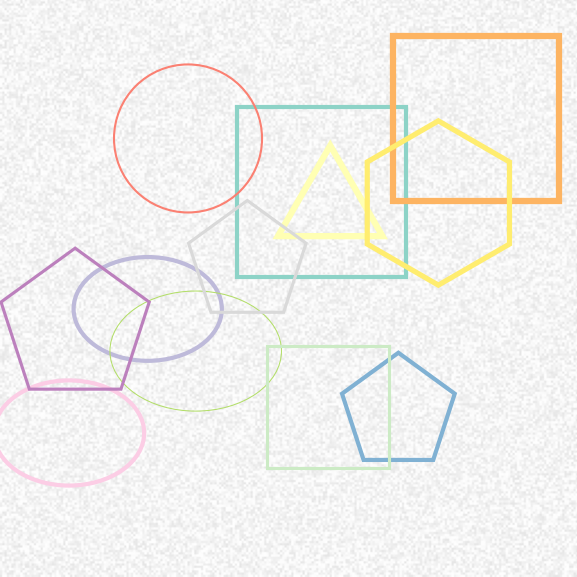[{"shape": "square", "thickness": 2, "radius": 0.73, "center": [0.557, 0.667]}, {"shape": "triangle", "thickness": 3, "radius": 0.52, "center": [0.572, 0.643]}, {"shape": "oval", "thickness": 2, "radius": 0.64, "center": [0.256, 0.464]}, {"shape": "circle", "thickness": 1, "radius": 0.64, "center": [0.326, 0.759]}, {"shape": "pentagon", "thickness": 2, "radius": 0.51, "center": [0.69, 0.286]}, {"shape": "square", "thickness": 3, "radius": 0.71, "center": [0.824, 0.794]}, {"shape": "oval", "thickness": 0.5, "radius": 0.74, "center": [0.339, 0.391]}, {"shape": "oval", "thickness": 2, "radius": 0.65, "center": [0.12, 0.249]}, {"shape": "pentagon", "thickness": 1.5, "radius": 0.54, "center": [0.428, 0.545]}, {"shape": "pentagon", "thickness": 1.5, "radius": 0.67, "center": [0.13, 0.434]}, {"shape": "square", "thickness": 1.5, "radius": 0.53, "center": [0.568, 0.295]}, {"shape": "hexagon", "thickness": 2.5, "radius": 0.71, "center": [0.759, 0.648]}]